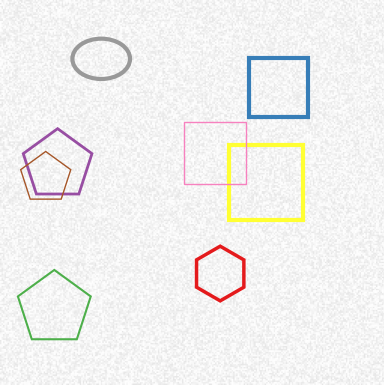[{"shape": "hexagon", "thickness": 2.5, "radius": 0.35, "center": [0.572, 0.29]}, {"shape": "square", "thickness": 3, "radius": 0.38, "center": [0.724, 0.773]}, {"shape": "pentagon", "thickness": 1.5, "radius": 0.5, "center": [0.141, 0.199]}, {"shape": "pentagon", "thickness": 2, "radius": 0.47, "center": [0.15, 0.572]}, {"shape": "square", "thickness": 3, "radius": 0.48, "center": [0.691, 0.526]}, {"shape": "pentagon", "thickness": 1, "radius": 0.34, "center": [0.119, 0.538]}, {"shape": "square", "thickness": 1, "radius": 0.4, "center": [0.558, 0.603]}, {"shape": "oval", "thickness": 3, "radius": 0.37, "center": [0.263, 0.847]}]